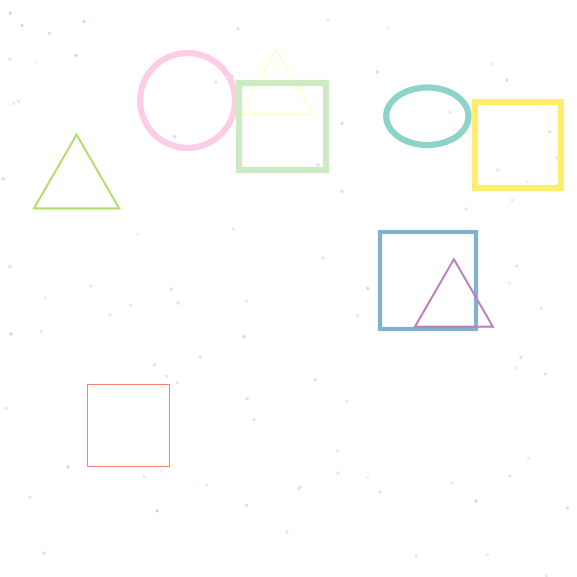[{"shape": "oval", "thickness": 3, "radius": 0.36, "center": [0.74, 0.798]}, {"shape": "triangle", "thickness": 0.5, "radius": 0.37, "center": [0.478, 0.838]}, {"shape": "square", "thickness": 0.5, "radius": 0.35, "center": [0.222, 0.264]}, {"shape": "square", "thickness": 2, "radius": 0.42, "center": [0.741, 0.513]}, {"shape": "triangle", "thickness": 1, "radius": 0.43, "center": [0.133, 0.681]}, {"shape": "circle", "thickness": 3, "radius": 0.41, "center": [0.325, 0.825]}, {"shape": "triangle", "thickness": 1, "radius": 0.39, "center": [0.786, 0.472]}, {"shape": "square", "thickness": 3, "radius": 0.38, "center": [0.489, 0.78]}, {"shape": "square", "thickness": 3, "radius": 0.37, "center": [0.896, 0.748]}]